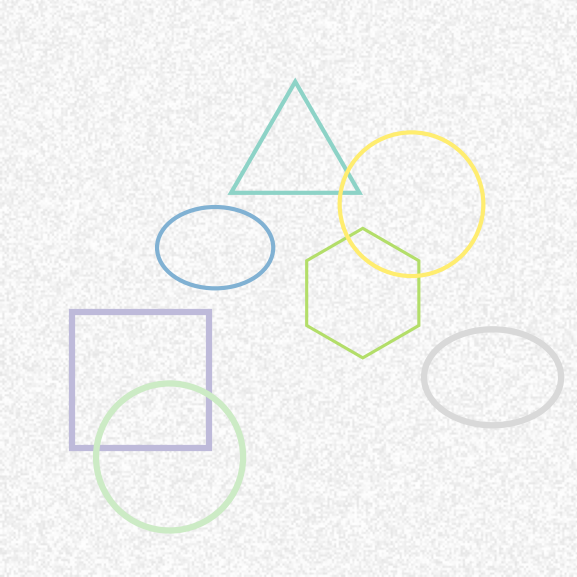[{"shape": "triangle", "thickness": 2, "radius": 0.64, "center": [0.511, 0.729]}, {"shape": "square", "thickness": 3, "radius": 0.59, "center": [0.243, 0.341]}, {"shape": "oval", "thickness": 2, "radius": 0.5, "center": [0.373, 0.57]}, {"shape": "hexagon", "thickness": 1.5, "radius": 0.56, "center": [0.628, 0.492]}, {"shape": "oval", "thickness": 3, "radius": 0.59, "center": [0.853, 0.346]}, {"shape": "circle", "thickness": 3, "radius": 0.64, "center": [0.294, 0.208]}, {"shape": "circle", "thickness": 2, "radius": 0.62, "center": [0.713, 0.645]}]